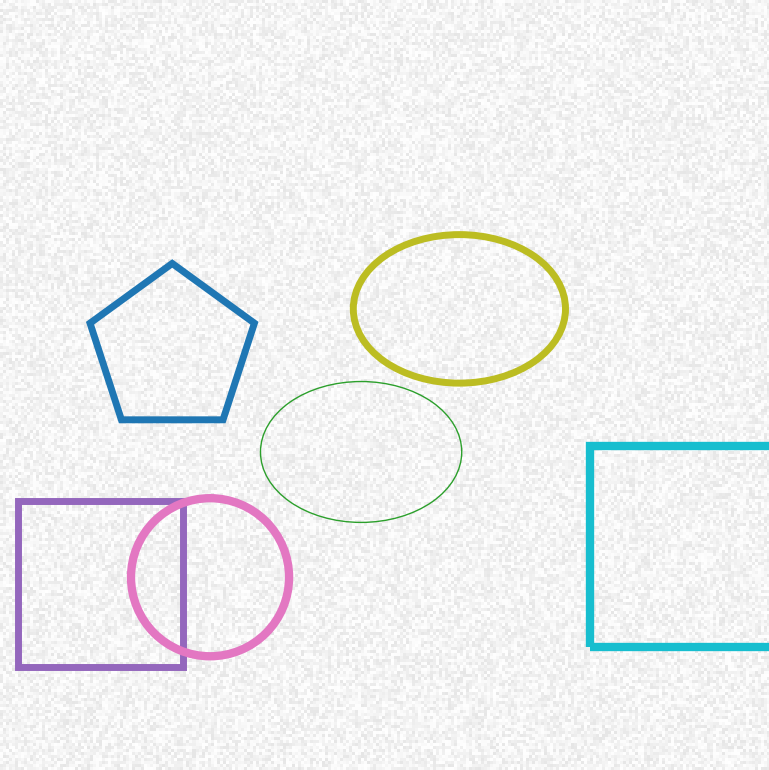[{"shape": "pentagon", "thickness": 2.5, "radius": 0.56, "center": [0.224, 0.546]}, {"shape": "oval", "thickness": 0.5, "radius": 0.65, "center": [0.469, 0.413]}, {"shape": "square", "thickness": 2.5, "radius": 0.54, "center": [0.13, 0.242]}, {"shape": "circle", "thickness": 3, "radius": 0.51, "center": [0.273, 0.25]}, {"shape": "oval", "thickness": 2.5, "radius": 0.69, "center": [0.597, 0.599]}, {"shape": "square", "thickness": 3, "radius": 0.65, "center": [0.897, 0.29]}]